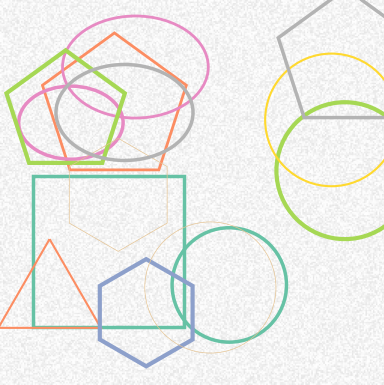[{"shape": "square", "thickness": 2.5, "radius": 0.98, "center": [0.282, 0.348]}, {"shape": "circle", "thickness": 2.5, "radius": 0.74, "center": [0.596, 0.26]}, {"shape": "pentagon", "thickness": 2, "radius": 0.98, "center": [0.297, 0.718]}, {"shape": "triangle", "thickness": 1.5, "radius": 0.77, "center": [0.129, 0.225]}, {"shape": "hexagon", "thickness": 3, "radius": 0.7, "center": [0.38, 0.188]}, {"shape": "oval", "thickness": 2.5, "radius": 0.68, "center": [0.184, 0.681]}, {"shape": "oval", "thickness": 2, "radius": 0.95, "center": [0.352, 0.826]}, {"shape": "circle", "thickness": 3, "radius": 0.89, "center": [0.896, 0.557]}, {"shape": "pentagon", "thickness": 3, "radius": 0.81, "center": [0.171, 0.708]}, {"shape": "circle", "thickness": 1.5, "radius": 0.86, "center": [0.861, 0.689]}, {"shape": "circle", "thickness": 0.5, "radius": 0.85, "center": [0.546, 0.253]}, {"shape": "hexagon", "thickness": 0.5, "radius": 0.73, "center": [0.307, 0.494]}, {"shape": "oval", "thickness": 2.5, "radius": 0.89, "center": [0.323, 0.708]}, {"shape": "pentagon", "thickness": 2.5, "radius": 0.93, "center": [0.899, 0.844]}]